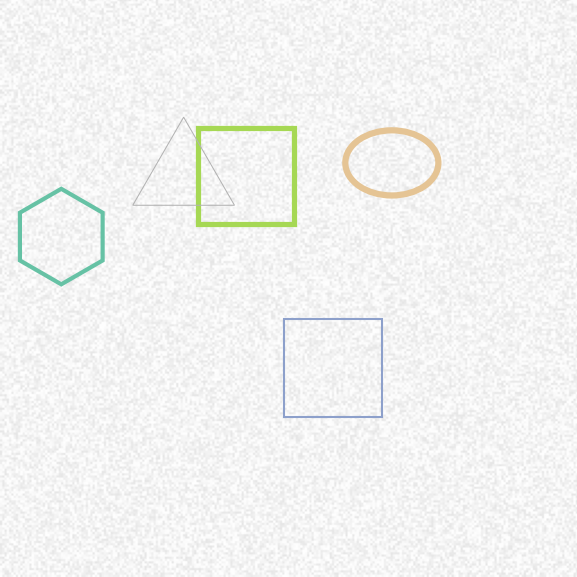[{"shape": "hexagon", "thickness": 2, "radius": 0.41, "center": [0.106, 0.589]}, {"shape": "square", "thickness": 1, "radius": 0.42, "center": [0.577, 0.362]}, {"shape": "square", "thickness": 2.5, "radius": 0.42, "center": [0.426, 0.694]}, {"shape": "oval", "thickness": 3, "radius": 0.4, "center": [0.679, 0.717]}, {"shape": "triangle", "thickness": 0.5, "radius": 0.51, "center": [0.318, 0.695]}]